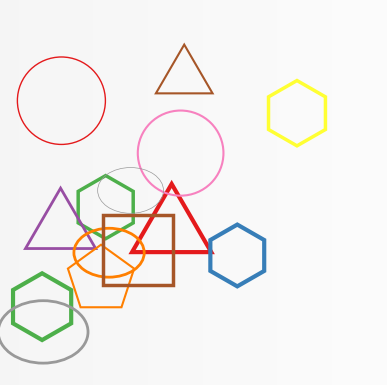[{"shape": "circle", "thickness": 1, "radius": 0.57, "center": [0.158, 0.738]}, {"shape": "triangle", "thickness": 3, "radius": 0.59, "center": [0.443, 0.404]}, {"shape": "hexagon", "thickness": 3, "radius": 0.4, "center": [0.612, 0.336]}, {"shape": "hexagon", "thickness": 2.5, "radius": 0.41, "center": [0.273, 0.462]}, {"shape": "hexagon", "thickness": 3, "radius": 0.43, "center": [0.109, 0.203]}, {"shape": "triangle", "thickness": 2, "radius": 0.52, "center": [0.156, 0.407]}, {"shape": "pentagon", "thickness": 1.5, "radius": 0.45, "center": [0.261, 0.275]}, {"shape": "oval", "thickness": 2, "radius": 0.45, "center": [0.281, 0.344]}, {"shape": "hexagon", "thickness": 2.5, "radius": 0.42, "center": [0.766, 0.706]}, {"shape": "square", "thickness": 2.5, "radius": 0.45, "center": [0.356, 0.351]}, {"shape": "triangle", "thickness": 1.5, "radius": 0.42, "center": [0.475, 0.8]}, {"shape": "circle", "thickness": 1.5, "radius": 0.55, "center": [0.466, 0.602]}, {"shape": "oval", "thickness": 0.5, "radius": 0.42, "center": [0.337, 0.505]}, {"shape": "oval", "thickness": 2, "radius": 0.58, "center": [0.111, 0.138]}]